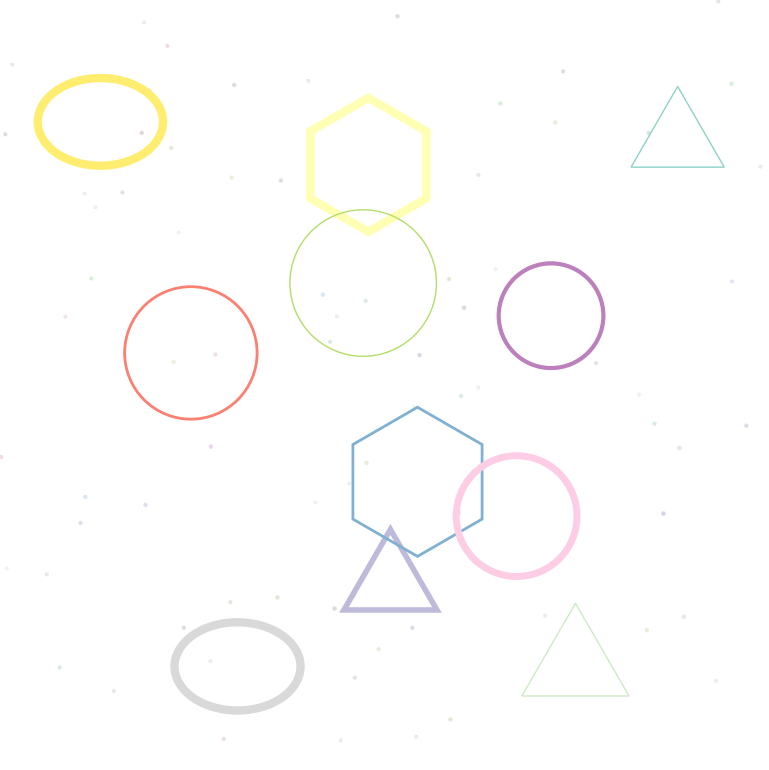[{"shape": "triangle", "thickness": 0.5, "radius": 0.35, "center": [0.88, 0.818]}, {"shape": "hexagon", "thickness": 3, "radius": 0.43, "center": [0.478, 0.786]}, {"shape": "triangle", "thickness": 2, "radius": 0.35, "center": [0.507, 0.243]}, {"shape": "circle", "thickness": 1, "radius": 0.43, "center": [0.248, 0.542]}, {"shape": "hexagon", "thickness": 1, "radius": 0.48, "center": [0.542, 0.374]}, {"shape": "circle", "thickness": 0.5, "radius": 0.48, "center": [0.472, 0.632]}, {"shape": "circle", "thickness": 2.5, "radius": 0.39, "center": [0.671, 0.33]}, {"shape": "oval", "thickness": 3, "radius": 0.41, "center": [0.308, 0.135]}, {"shape": "circle", "thickness": 1.5, "radius": 0.34, "center": [0.716, 0.59]}, {"shape": "triangle", "thickness": 0.5, "radius": 0.4, "center": [0.747, 0.136]}, {"shape": "oval", "thickness": 3, "radius": 0.41, "center": [0.13, 0.842]}]